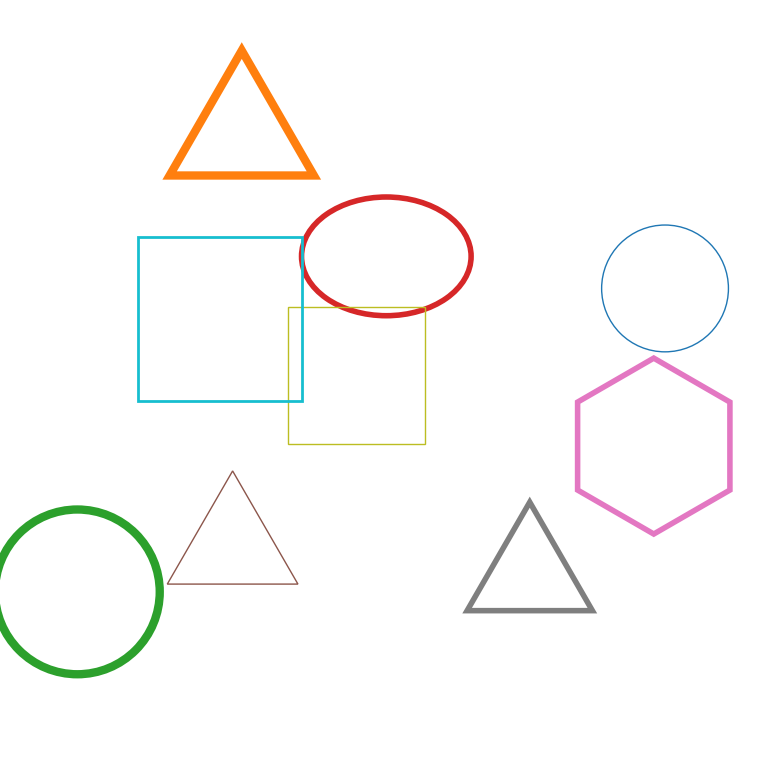[{"shape": "circle", "thickness": 0.5, "radius": 0.41, "center": [0.864, 0.625]}, {"shape": "triangle", "thickness": 3, "radius": 0.54, "center": [0.314, 0.826]}, {"shape": "circle", "thickness": 3, "radius": 0.53, "center": [0.1, 0.231]}, {"shape": "oval", "thickness": 2, "radius": 0.55, "center": [0.502, 0.667]}, {"shape": "triangle", "thickness": 0.5, "radius": 0.49, "center": [0.302, 0.29]}, {"shape": "hexagon", "thickness": 2, "radius": 0.57, "center": [0.849, 0.421]}, {"shape": "triangle", "thickness": 2, "radius": 0.47, "center": [0.688, 0.254]}, {"shape": "square", "thickness": 0.5, "radius": 0.45, "center": [0.463, 0.512]}, {"shape": "square", "thickness": 1, "radius": 0.53, "center": [0.286, 0.586]}]